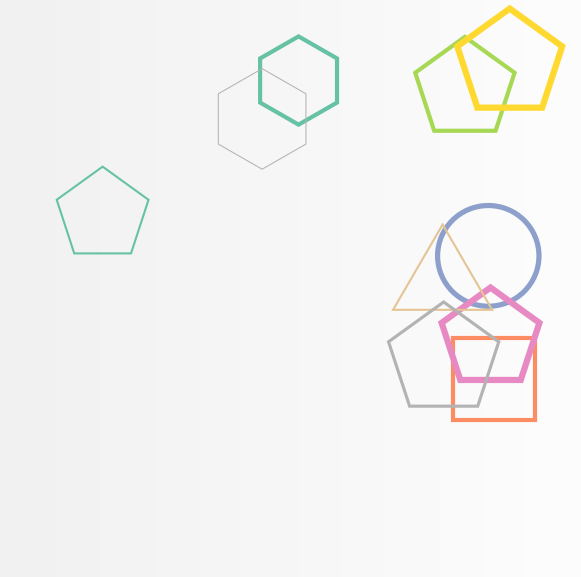[{"shape": "hexagon", "thickness": 2, "radius": 0.38, "center": [0.514, 0.86]}, {"shape": "pentagon", "thickness": 1, "radius": 0.42, "center": [0.177, 0.628]}, {"shape": "square", "thickness": 2, "radius": 0.35, "center": [0.85, 0.343]}, {"shape": "circle", "thickness": 2.5, "radius": 0.44, "center": [0.84, 0.556]}, {"shape": "pentagon", "thickness": 3, "radius": 0.44, "center": [0.844, 0.413]}, {"shape": "pentagon", "thickness": 2, "radius": 0.45, "center": [0.8, 0.845]}, {"shape": "pentagon", "thickness": 3, "radius": 0.47, "center": [0.877, 0.889]}, {"shape": "triangle", "thickness": 1, "radius": 0.49, "center": [0.761, 0.512]}, {"shape": "pentagon", "thickness": 1.5, "radius": 0.5, "center": [0.763, 0.376]}, {"shape": "hexagon", "thickness": 0.5, "radius": 0.44, "center": [0.451, 0.793]}]